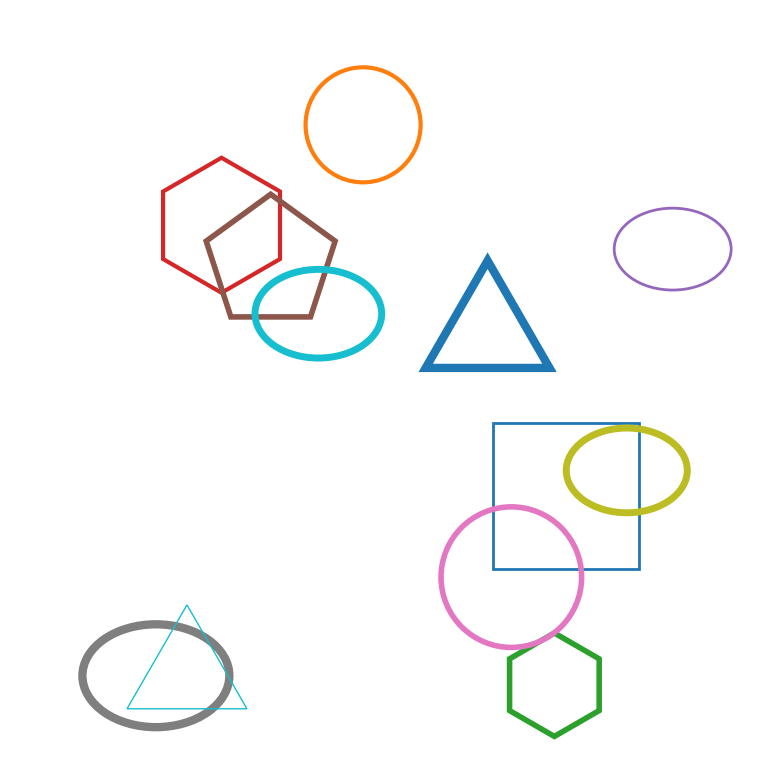[{"shape": "triangle", "thickness": 3, "radius": 0.46, "center": [0.633, 0.569]}, {"shape": "square", "thickness": 1, "radius": 0.48, "center": [0.735, 0.356]}, {"shape": "circle", "thickness": 1.5, "radius": 0.37, "center": [0.472, 0.838]}, {"shape": "hexagon", "thickness": 2, "radius": 0.34, "center": [0.72, 0.111]}, {"shape": "hexagon", "thickness": 1.5, "radius": 0.44, "center": [0.288, 0.707]}, {"shape": "oval", "thickness": 1, "radius": 0.38, "center": [0.874, 0.676]}, {"shape": "pentagon", "thickness": 2, "radius": 0.44, "center": [0.352, 0.66]}, {"shape": "circle", "thickness": 2, "radius": 0.46, "center": [0.664, 0.25]}, {"shape": "oval", "thickness": 3, "radius": 0.48, "center": [0.202, 0.122]}, {"shape": "oval", "thickness": 2.5, "radius": 0.39, "center": [0.814, 0.389]}, {"shape": "oval", "thickness": 2.5, "radius": 0.41, "center": [0.413, 0.593]}, {"shape": "triangle", "thickness": 0.5, "radius": 0.45, "center": [0.243, 0.124]}]